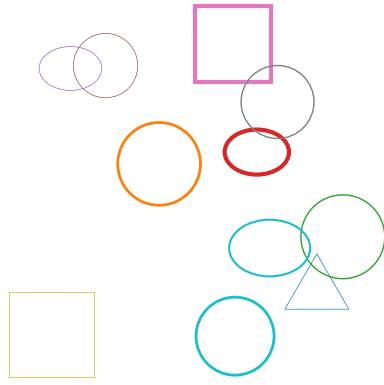[{"shape": "triangle", "thickness": 0.5, "radius": 0.48, "center": [0.823, 0.245]}, {"shape": "circle", "thickness": 2, "radius": 0.54, "center": [0.413, 0.574]}, {"shape": "circle", "thickness": 1, "radius": 0.54, "center": [0.891, 0.385]}, {"shape": "oval", "thickness": 3, "radius": 0.42, "center": [0.667, 0.605]}, {"shape": "oval", "thickness": 0.5, "radius": 0.41, "center": [0.183, 0.822]}, {"shape": "circle", "thickness": 0.5, "radius": 0.42, "center": [0.274, 0.83]}, {"shape": "square", "thickness": 3, "radius": 0.49, "center": [0.604, 0.885]}, {"shape": "circle", "thickness": 1, "radius": 0.47, "center": [0.721, 0.735]}, {"shape": "square", "thickness": 0.5, "radius": 0.55, "center": [0.133, 0.132]}, {"shape": "circle", "thickness": 2, "radius": 0.51, "center": [0.611, 0.127]}, {"shape": "oval", "thickness": 1.5, "radius": 0.53, "center": [0.7, 0.356]}]